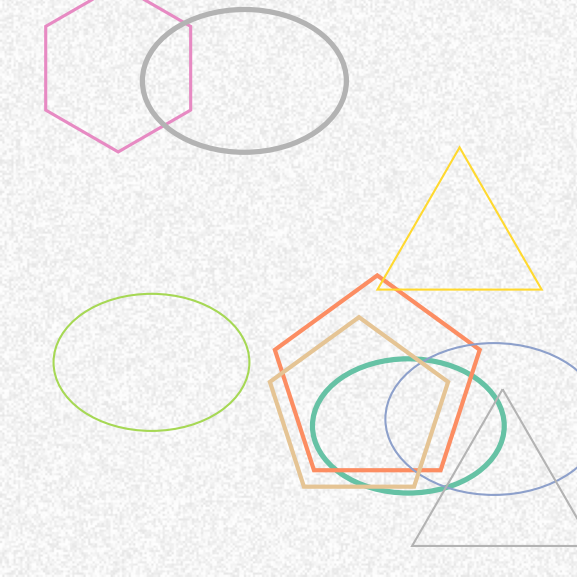[{"shape": "oval", "thickness": 2.5, "radius": 0.83, "center": [0.707, 0.262]}, {"shape": "pentagon", "thickness": 2, "radius": 0.93, "center": [0.653, 0.336]}, {"shape": "oval", "thickness": 1, "radius": 0.94, "center": [0.855, 0.274]}, {"shape": "hexagon", "thickness": 1.5, "radius": 0.72, "center": [0.205, 0.881]}, {"shape": "oval", "thickness": 1, "radius": 0.85, "center": [0.262, 0.372]}, {"shape": "triangle", "thickness": 1, "radius": 0.82, "center": [0.796, 0.58]}, {"shape": "pentagon", "thickness": 2, "radius": 0.81, "center": [0.622, 0.288]}, {"shape": "triangle", "thickness": 1, "radius": 0.9, "center": [0.87, 0.144]}, {"shape": "oval", "thickness": 2.5, "radius": 0.88, "center": [0.423, 0.859]}]